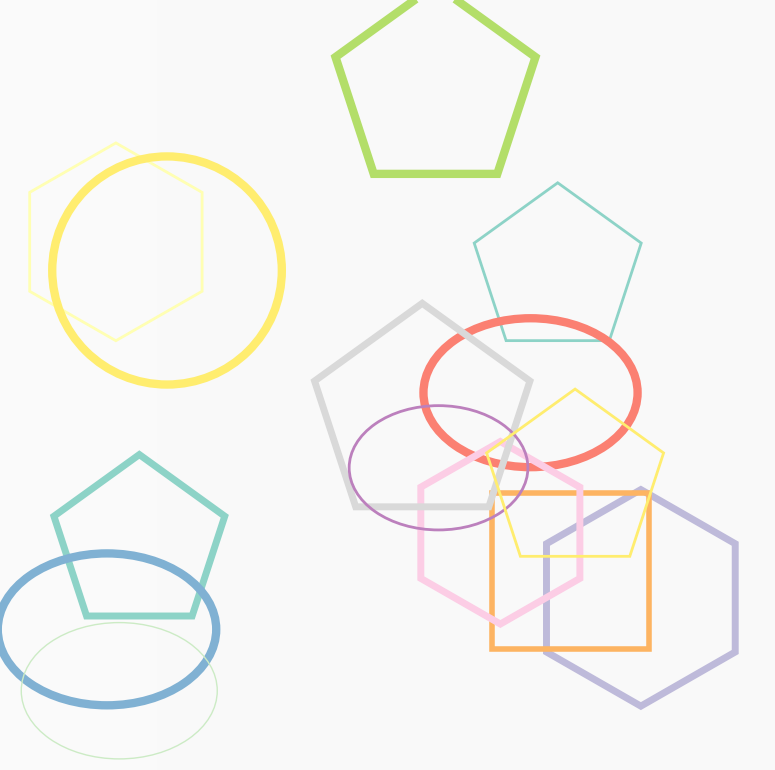[{"shape": "pentagon", "thickness": 2.5, "radius": 0.58, "center": [0.18, 0.294]}, {"shape": "pentagon", "thickness": 1, "radius": 0.57, "center": [0.72, 0.649]}, {"shape": "hexagon", "thickness": 1, "radius": 0.64, "center": [0.15, 0.686]}, {"shape": "hexagon", "thickness": 2.5, "radius": 0.7, "center": [0.827, 0.224]}, {"shape": "oval", "thickness": 3, "radius": 0.69, "center": [0.685, 0.49]}, {"shape": "oval", "thickness": 3, "radius": 0.7, "center": [0.138, 0.183]}, {"shape": "square", "thickness": 2, "radius": 0.51, "center": [0.736, 0.259]}, {"shape": "pentagon", "thickness": 3, "radius": 0.68, "center": [0.562, 0.884]}, {"shape": "hexagon", "thickness": 2.5, "radius": 0.59, "center": [0.646, 0.308]}, {"shape": "pentagon", "thickness": 2.5, "radius": 0.73, "center": [0.545, 0.46]}, {"shape": "oval", "thickness": 1, "radius": 0.58, "center": [0.566, 0.392]}, {"shape": "oval", "thickness": 0.5, "radius": 0.63, "center": [0.154, 0.103]}, {"shape": "circle", "thickness": 3, "radius": 0.74, "center": [0.216, 0.649]}, {"shape": "pentagon", "thickness": 1, "radius": 0.6, "center": [0.742, 0.375]}]